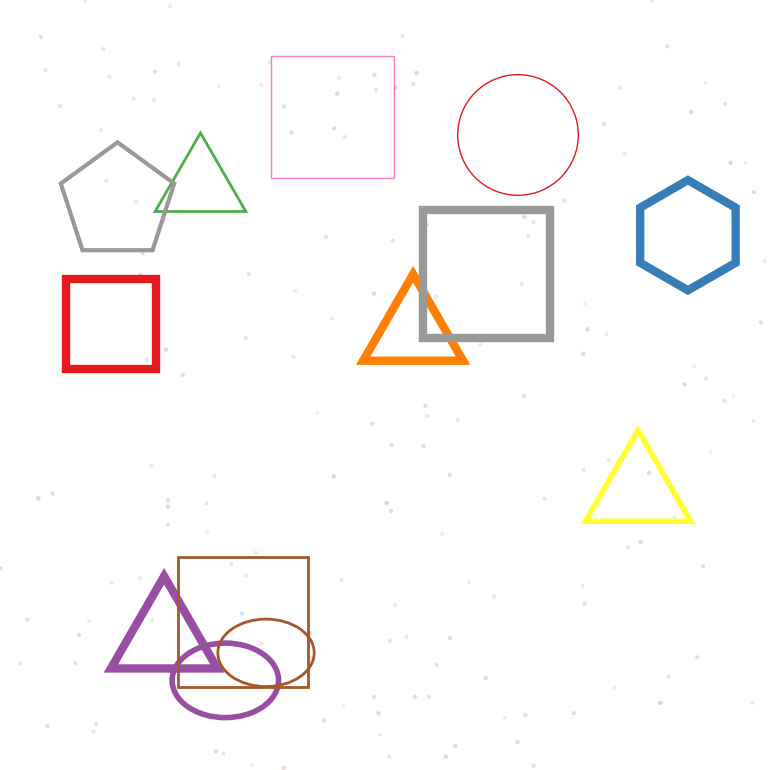[{"shape": "square", "thickness": 3, "radius": 0.29, "center": [0.144, 0.579]}, {"shape": "circle", "thickness": 0.5, "radius": 0.39, "center": [0.673, 0.825]}, {"shape": "hexagon", "thickness": 3, "radius": 0.36, "center": [0.893, 0.695]}, {"shape": "triangle", "thickness": 1, "radius": 0.34, "center": [0.26, 0.759]}, {"shape": "oval", "thickness": 2, "radius": 0.35, "center": [0.293, 0.116]}, {"shape": "triangle", "thickness": 3, "radius": 0.4, "center": [0.213, 0.172]}, {"shape": "triangle", "thickness": 3, "radius": 0.37, "center": [0.536, 0.569]}, {"shape": "triangle", "thickness": 2, "radius": 0.39, "center": [0.829, 0.362]}, {"shape": "square", "thickness": 1, "radius": 0.42, "center": [0.315, 0.192]}, {"shape": "oval", "thickness": 1, "radius": 0.31, "center": [0.345, 0.152]}, {"shape": "square", "thickness": 0.5, "radius": 0.4, "center": [0.432, 0.848]}, {"shape": "pentagon", "thickness": 1.5, "radius": 0.39, "center": [0.153, 0.738]}, {"shape": "square", "thickness": 3, "radius": 0.41, "center": [0.632, 0.644]}]